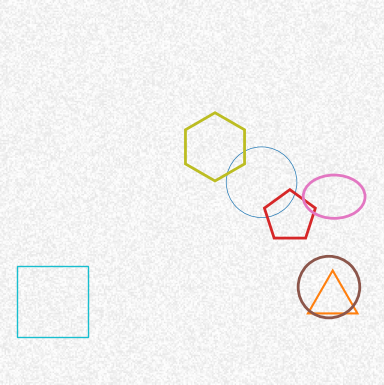[{"shape": "circle", "thickness": 0.5, "radius": 0.46, "center": [0.679, 0.527]}, {"shape": "triangle", "thickness": 1.5, "radius": 0.37, "center": [0.864, 0.223]}, {"shape": "pentagon", "thickness": 2, "radius": 0.35, "center": [0.753, 0.438]}, {"shape": "circle", "thickness": 2, "radius": 0.4, "center": [0.854, 0.254]}, {"shape": "oval", "thickness": 2, "radius": 0.4, "center": [0.868, 0.489]}, {"shape": "hexagon", "thickness": 2, "radius": 0.44, "center": [0.558, 0.619]}, {"shape": "square", "thickness": 1, "radius": 0.46, "center": [0.137, 0.217]}]